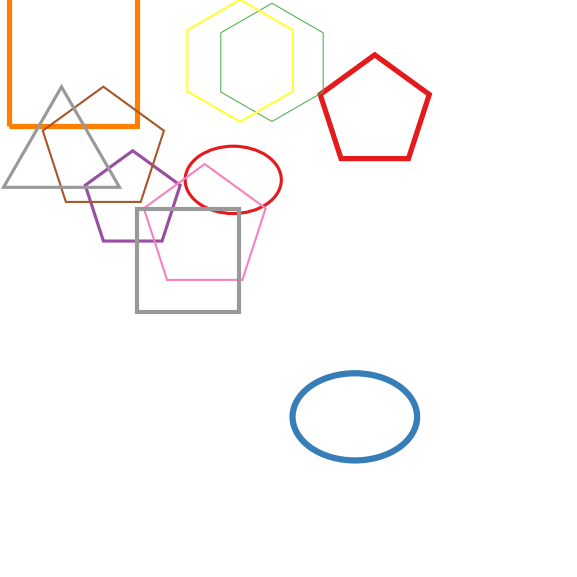[{"shape": "oval", "thickness": 1.5, "radius": 0.42, "center": [0.404, 0.688]}, {"shape": "pentagon", "thickness": 2.5, "radius": 0.5, "center": [0.649, 0.805]}, {"shape": "oval", "thickness": 3, "radius": 0.54, "center": [0.614, 0.277]}, {"shape": "hexagon", "thickness": 0.5, "radius": 0.51, "center": [0.471, 0.891]}, {"shape": "pentagon", "thickness": 1.5, "radius": 0.43, "center": [0.23, 0.652]}, {"shape": "square", "thickness": 2.5, "radius": 0.56, "center": [0.127, 0.892]}, {"shape": "hexagon", "thickness": 1, "radius": 0.53, "center": [0.416, 0.894]}, {"shape": "pentagon", "thickness": 1, "radius": 0.55, "center": [0.179, 0.739]}, {"shape": "pentagon", "thickness": 1, "radius": 0.55, "center": [0.354, 0.604]}, {"shape": "square", "thickness": 2, "radius": 0.44, "center": [0.325, 0.548]}, {"shape": "triangle", "thickness": 1.5, "radius": 0.58, "center": [0.107, 0.733]}]